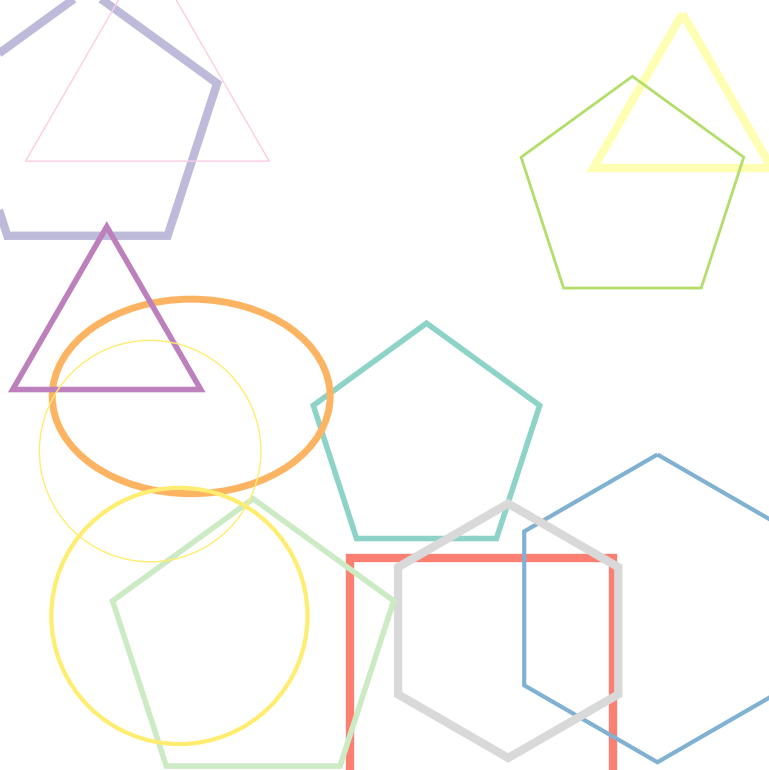[{"shape": "pentagon", "thickness": 2, "radius": 0.77, "center": [0.554, 0.426]}, {"shape": "triangle", "thickness": 3, "radius": 0.67, "center": [0.886, 0.849]}, {"shape": "pentagon", "thickness": 3, "radius": 0.89, "center": [0.114, 0.837]}, {"shape": "square", "thickness": 3, "radius": 0.85, "center": [0.625, 0.105]}, {"shape": "hexagon", "thickness": 1.5, "radius": 1.0, "center": [0.854, 0.21]}, {"shape": "oval", "thickness": 2.5, "radius": 0.9, "center": [0.248, 0.485]}, {"shape": "pentagon", "thickness": 1, "radius": 0.76, "center": [0.821, 0.749]}, {"shape": "triangle", "thickness": 0.5, "radius": 0.91, "center": [0.191, 0.882]}, {"shape": "hexagon", "thickness": 3, "radius": 0.83, "center": [0.66, 0.181]}, {"shape": "triangle", "thickness": 2, "radius": 0.7, "center": [0.139, 0.565]}, {"shape": "pentagon", "thickness": 2, "radius": 0.96, "center": [0.329, 0.16]}, {"shape": "circle", "thickness": 1.5, "radius": 0.83, "center": [0.233, 0.2]}, {"shape": "circle", "thickness": 0.5, "radius": 0.72, "center": [0.195, 0.414]}]